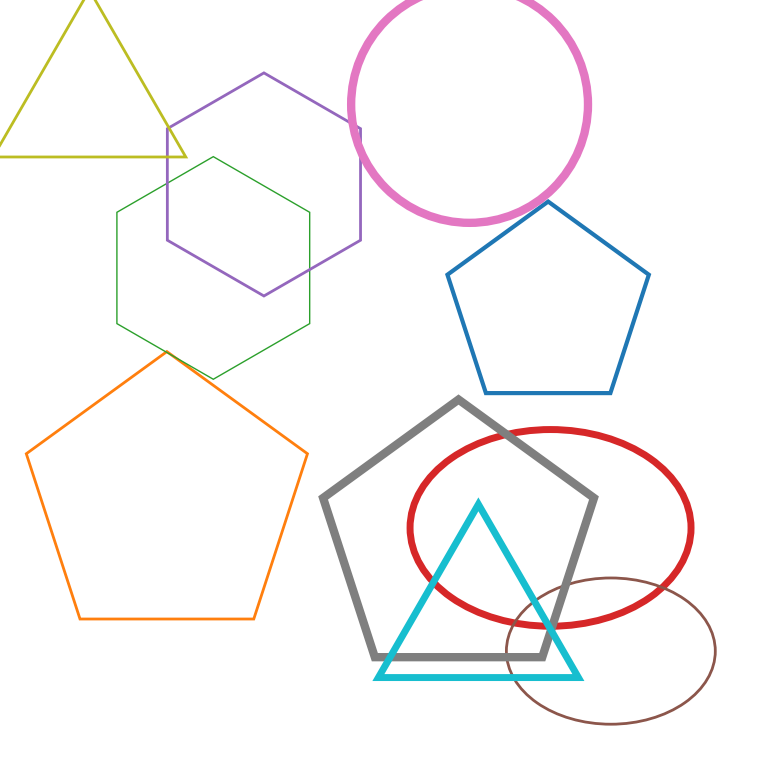[{"shape": "pentagon", "thickness": 1.5, "radius": 0.69, "center": [0.712, 0.601]}, {"shape": "pentagon", "thickness": 1, "radius": 0.96, "center": [0.217, 0.351]}, {"shape": "hexagon", "thickness": 0.5, "radius": 0.72, "center": [0.277, 0.652]}, {"shape": "oval", "thickness": 2.5, "radius": 0.91, "center": [0.715, 0.314]}, {"shape": "hexagon", "thickness": 1, "radius": 0.72, "center": [0.343, 0.76]}, {"shape": "oval", "thickness": 1, "radius": 0.68, "center": [0.793, 0.154]}, {"shape": "circle", "thickness": 3, "radius": 0.77, "center": [0.61, 0.864]}, {"shape": "pentagon", "thickness": 3, "radius": 0.92, "center": [0.596, 0.296]}, {"shape": "triangle", "thickness": 1, "radius": 0.72, "center": [0.116, 0.868]}, {"shape": "triangle", "thickness": 2.5, "radius": 0.75, "center": [0.621, 0.195]}]